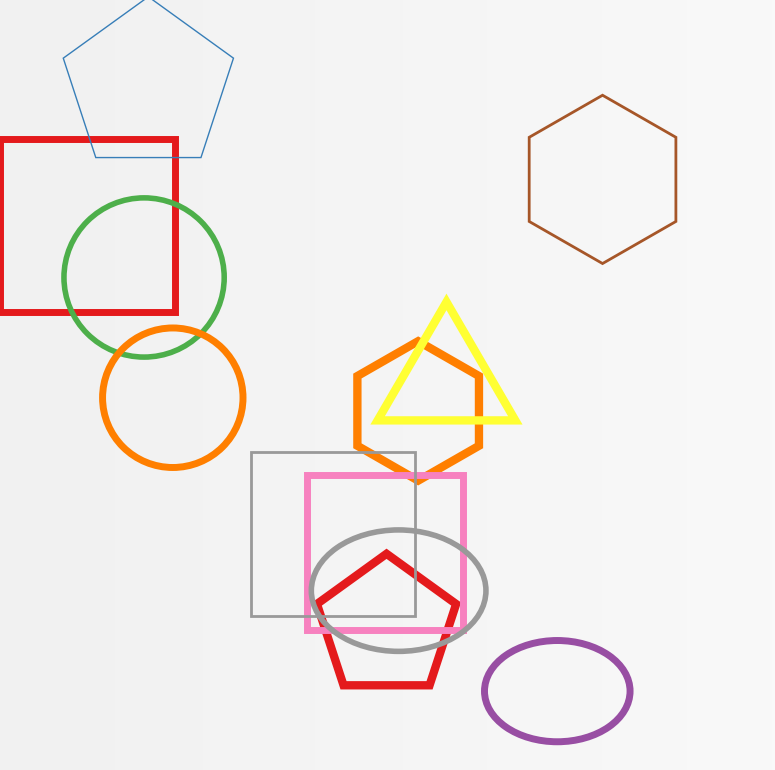[{"shape": "square", "thickness": 2.5, "radius": 0.56, "center": [0.113, 0.707]}, {"shape": "pentagon", "thickness": 3, "radius": 0.47, "center": [0.499, 0.186]}, {"shape": "pentagon", "thickness": 0.5, "radius": 0.58, "center": [0.191, 0.889]}, {"shape": "circle", "thickness": 2, "radius": 0.52, "center": [0.186, 0.64]}, {"shape": "oval", "thickness": 2.5, "radius": 0.47, "center": [0.719, 0.102]}, {"shape": "circle", "thickness": 2.5, "radius": 0.45, "center": [0.223, 0.483]}, {"shape": "hexagon", "thickness": 3, "radius": 0.45, "center": [0.54, 0.466]}, {"shape": "triangle", "thickness": 3, "radius": 0.51, "center": [0.576, 0.505]}, {"shape": "hexagon", "thickness": 1, "radius": 0.55, "center": [0.777, 0.767]}, {"shape": "square", "thickness": 2.5, "radius": 0.5, "center": [0.497, 0.282]}, {"shape": "square", "thickness": 1, "radius": 0.53, "center": [0.429, 0.306]}, {"shape": "oval", "thickness": 2, "radius": 0.56, "center": [0.514, 0.233]}]